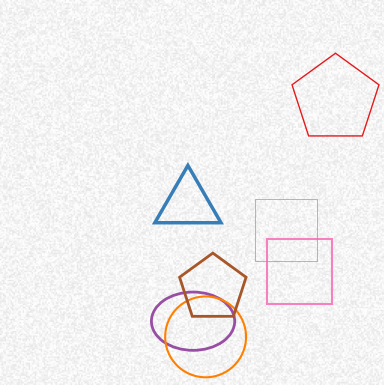[{"shape": "pentagon", "thickness": 1, "radius": 0.59, "center": [0.871, 0.743]}, {"shape": "triangle", "thickness": 2.5, "radius": 0.5, "center": [0.488, 0.471]}, {"shape": "oval", "thickness": 2, "radius": 0.54, "center": [0.501, 0.166]}, {"shape": "circle", "thickness": 1.5, "radius": 0.52, "center": [0.534, 0.125]}, {"shape": "pentagon", "thickness": 2, "radius": 0.45, "center": [0.553, 0.252]}, {"shape": "square", "thickness": 1.5, "radius": 0.43, "center": [0.778, 0.295]}, {"shape": "square", "thickness": 0.5, "radius": 0.4, "center": [0.742, 0.402]}]